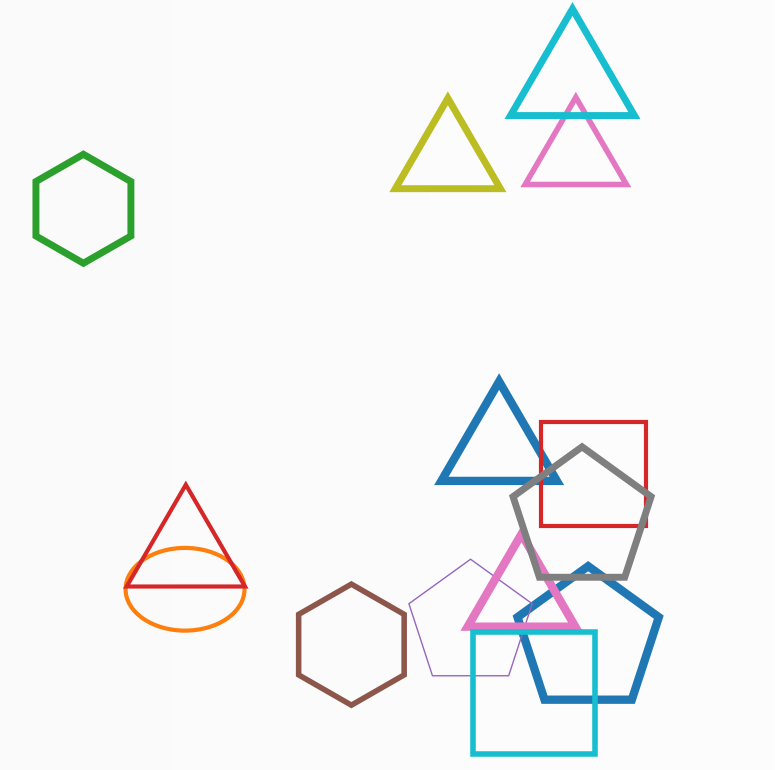[{"shape": "pentagon", "thickness": 3, "radius": 0.48, "center": [0.759, 0.169]}, {"shape": "triangle", "thickness": 3, "radius": 0.43, "center": [0.644, 0.418]}, {"shape": "oval", "thickness": 1.5, "radius": 0.38, "center": [0.239, 0.235]}, {"shape": "hexagon", "thickness": 2.5, "radius": 0.35, "center": [0.108, 0.729]}, {"shape": "triangle", "thickness": 1.5, "radius": 0.44, "center": [0.24, 0.282]}, {"shape": "square", "thickness": 1.5, "radius": 0.34, "center": [0.766, 0.384]}, {"shape": "pentagon", "thickness": 0.5, "radius": 0.42, "center": [0.607, 0.19]}, {"shape": "hexagon", "thickness": 2, "radius": 0.39, "center": [0.453, 0.163]}, {"shape": "triangle", "thickness": 3, "radius": 0.4, "center": [0.673, 0.226]}, {"shape": "triangle", "thickness": 2, "radius": 0.38, "center": [0.743, 0.798]}, {"shape": "pentagon", "thickness": 2.5, "radius": 0.47, "center": [0.751, 0.326]}, {"shape": "triangle", "thickness": 2.5, "radius": 0.39, "center": [0.578, 0.794]}, {"shape": "square", "thickness": 2, "radius": 0.39, "center": [0.689, 0.1]}, {"shape": "triangle", "thickness": 2.5, "radius": 0.46, "center": [0.739, 0.896]}]